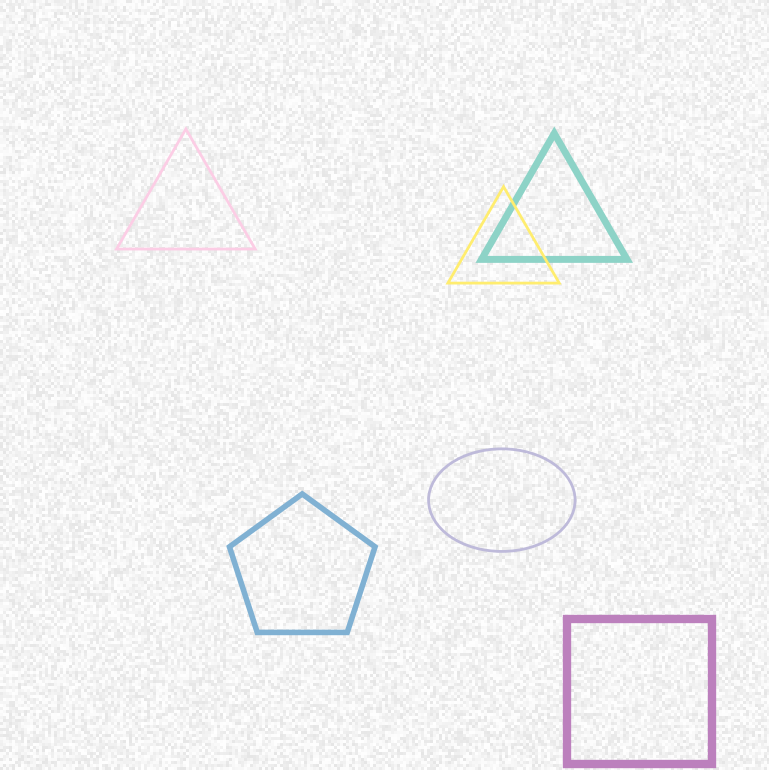[{"shape": "triangle", "thickness": 2.5, "radius": 0.55, "center": [0.72, 0.718]}, {"shape": "oval", "thickness": 1, "radius": 0.48, "center": [0.652, 0.35]}, {"shape": "pentagon", "thickness": 2, "radius": 0.5, "center": [0.393, 0.259]}, {"shape": "triangle", "thickness": 1, "radius": 0.52, "center": [0.241, 0.729]}, {"shape": "square", "thickness": 3, "radius": 0.47, "center": [0.83, 0.102]}, {"shape": "triangle", "thickness": 1, "radius": 0.42, "center": [0.654, 0.674]}]